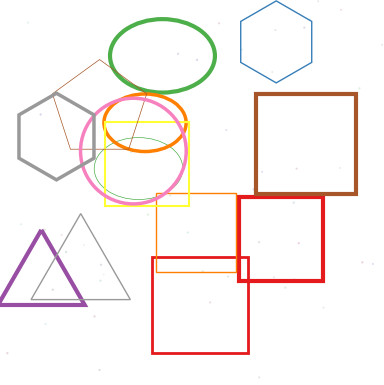[{"shape": "square", "thickness": 2, "radius": 0.62, "center": [0.52, 0.207]}, {"shape": "square", "thickness": 3, "radius": 0.55, "center": [0.729, 0.378]}, {"shape": "hexagon", "thickness": 1, "radius": 0.53, "center": [0.717, 0.891]}, {"shape": "oval", "thickness": 3, "radius": 0.68, "center": [0.422, 0.855]}, {"shape": "oval", "thickness": 0.5, "radius": 0.57, "center": [0.36, 0.562]}, {"shape": "triangle", "thickness": 3, "radius": 0.65, "center": [0.107, 0.273]}, {"shape": "oval", "thickness": 2.5, "radius": 0.53, "center": [0.377, 0.681]}, {"shape": "square", "thickness": 1, "radius": 0.52, "center": [0.509, 0.396]}, {"shape": "square", "thickness": 1.5, "radius": 0.55, "center": [0.382, 0.573]}, {"shape": "pentagon", "thickness": 0.5, "radius": 0.64, "center": [0.259, 0.717]}, {"shape": "square", "thickness": 3, "radius": 0.65, "center": [0.796, 0.626]}, {"shape": "circle", "thickness": 2.5, "radius": 0.69, "center": [0.346, 0.608]}, {"shape": "triangle", "thickness": 1, "radius": 0.74, "center": [0.21, 0.296]}, {"shape": "hexagon", "thickness": 2.5, "radius": 0.56, "center": [0.147, 0.645]}]